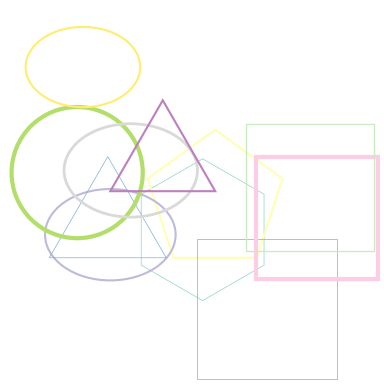[{"shape": "hexagon", "thickness": 0.5, "radius": 0.92, "center": [0.526, 0.403]}, {"shape": "pentagon", "thickness": 1.5, "radius": 0.92, "center": [0.559, 0.479]}, {"shape": "oval", "thickness": 1.5, "radius": 0.85, "center": [0.287, 0.39]}, {"shape": "square", "thickness": 0.5, "radius": 0.91, "center": [0.694, 0.197]}, {"shape": "triangle", "thickness": 0.5, "radius": 0.88, "center": [0.28, 0.418]}, {"shape": "circle", "thickness": 3, "radius": 0.85, "center": [0.2, 0.552]}, {"shape": "square", "thickness": 3, "radius": 0.79, "center": [0.823, 0.434]}, {"shape": "oval", "thickness": 2, "radius": 0.87, "center": [0.34, 0.557]}, {"shape": "triangle", "thickness": 1.5, "radius": 0.79, "center": [0.423, 0.582]}, {"shape": "square", "thickness": 1, "radius": 0.83, "center": [0.805, 0.512]}, {"shape": "oval", "thickness": 1.5, "radius": 0.74, "center": [0.215, 0.826]}]